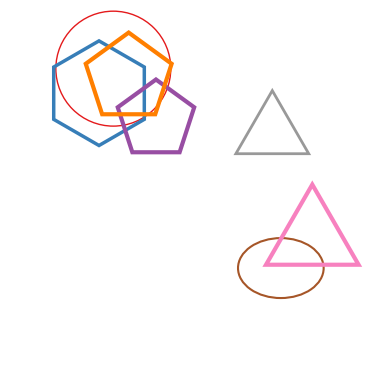[{"shape": "circle", "thickness": 1, "radius": 0.75, "center": [0.294, 0.822]}, {"shape": "hexagon", "thickness": 2.5, "radius": 0.68, "center": [0.257, 0.758]}, {"shape": "pentagon", "thickness": 3, "radius": 0.52, "center": [0.405, 0.689]}, {"shape": "pentagon", "thickness": 3, "radius": 0.59, "center": [0.334, 0.798]}, {"shape": "oval", "thickness": 1.5, "radius": 0.56, "center": [0.729, 0.304]}, {"shape": "triangle", "thickness": 3, "radius": 0.69, "center": [0.811, 0.382]}, {"shape": "triangle", "thickness": 2, "radius": 0.55, "center": [0.707, 0.655]}]